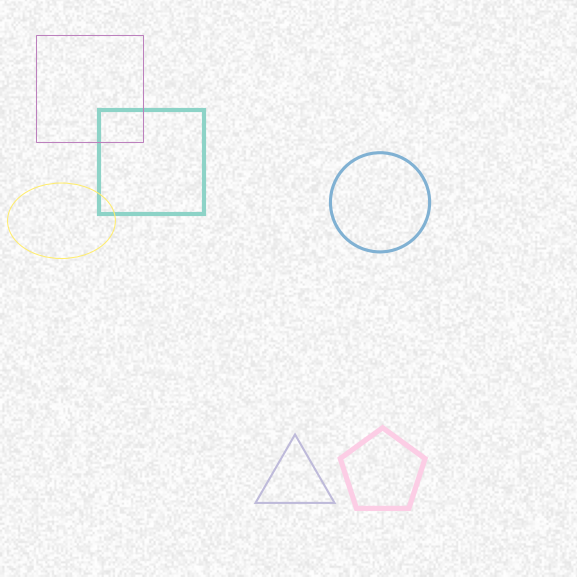[{"shape": "square", "thickness": 2, "radius": 0.45, "center": [0.262, 0.718]}, {"shape": "triangle", "thickness": 1, "radius": 0.39, "center": [0.511, 0.168]}, {"shape": "circle", "thickness": 1.5, "radius": 0.43, "center": [0.658, 0.649]}, {"shape": "pentagon", "thickness": 2.5, "radius": 0.39, "center": [0.663, 0.181]}, {"shape": "square", "thickness": 0.5, "radius": 0.46, "center": [0.156, 0.845]}, {"shape": "oval", "thickness": 0.5, "radius": 0.47, "center": [0.106, 0.617]}]